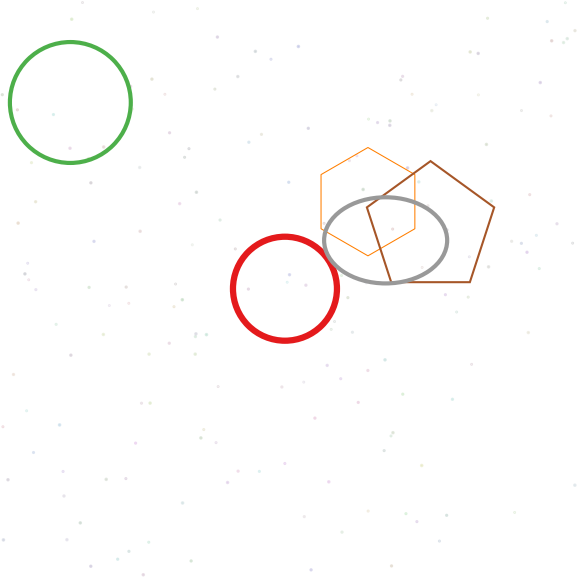[{"shape": "circle", "thickness": 3, "radius": 0.45, "center": [0.493, 0.499]}, {"shape": "circle", "thickness": 2, "radius": 0.52, "center": [0.122, 0.822]}, {"shape": "hexagon", "thickness": 0.5, "radius": 0.47, "center": [0.637, 0.65]}, {"shape": "pentagon", "thickness": 1, "radius": 0.58, "center": [0.746, 0.604]}, {"shape": "oval", "thickness": 2, "radius": 0.53, "center": [0.668, 0.583]}]